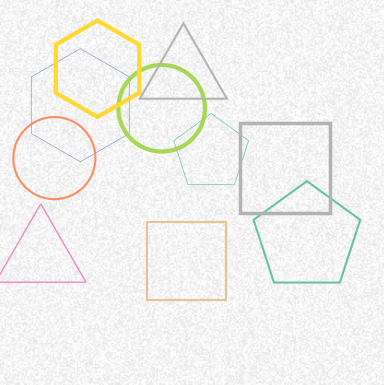[{"shape": "pentagon", "thickness": 0.5, "radius": 0.51, "center": [0.549, 0.603]}, {"shape": "pentagon", "thickness": 1.5, "radius": 0.73, "center": [0.797, 0.384]}, {"shape": "circle", "thickness": 1.5, "radius": 0.53, "center": [0.141, 0.589]}, {"shape": "hexagon", "thickness": 0.5, "radius": 0.73, "center": [0.209, 0.727]}, {"shape": "triangle", "thickness": 1, "radius": 0.68, "center": [0.106, 0.335]}, {"shape": "circle", "thickness": 3, "radius": 0.56, "center": [0.42, 0.719]}, {"shape": "hexagon", "thickness": 3, "radius": 0.63, "center": [0.253, 0.821]}, {"shape": "square", "thickness": 1.5, "radius": 0.51, "center": [0.484, 0.322]}, {"shape": "square", "thickness": 2.5, "radius": 0.59, "center": [0.74, 0.563]}, {"shape": "triangle", "thickness": 1.5, "radius": 0.65, "center": [0.476, 0.809]}]